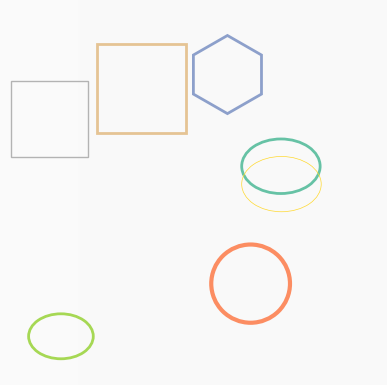[{"shape": "oval", "thickness": 2, "radius": 0.51, "center": [0.725, 0.568]}, {"shape": "circle", "thickness": 3, "radius": 0.51, "center": [0.647, 0.263]}, {"shape": "hexagon", "thickness": 2, "radius": 0.51, "center": [0.587, 0.806]}, {"shape": "oval", "thickness": 2, "radius": 0.42, "center": [0.157, 0.127]}, {"shape": "oval", "thickness": 0.5, "radius": 0.51, "center": [0.726, 0.522]}, {"shape": "square", "thickness": 2, "radius": 0.58, "center": [0.365, 0.769]}, {"shape": "square", "thickness": 1, "radius": 0.49, "center": [0.127, 0.69]}]